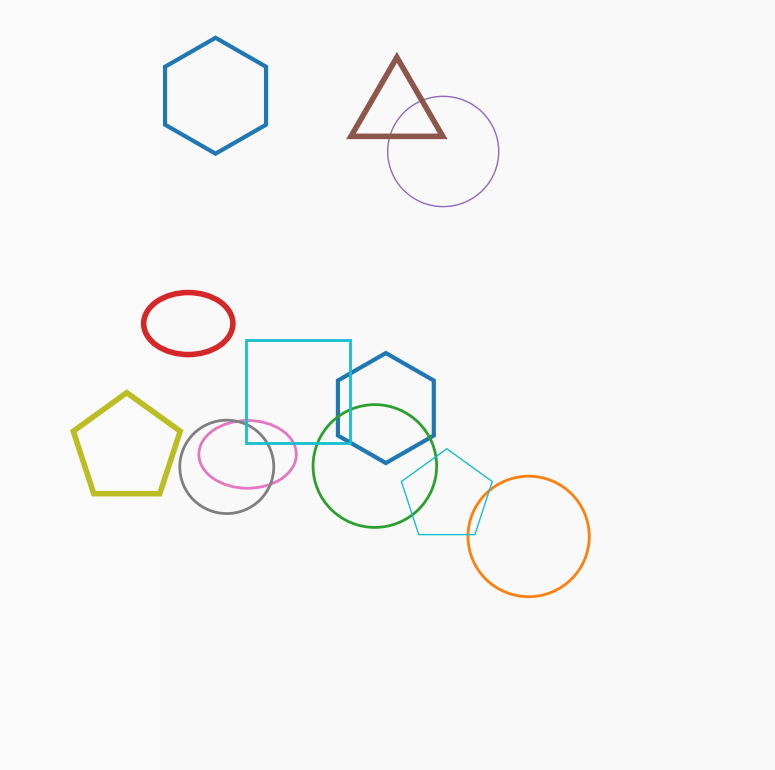[{"shape": "hexagon", "thickness": 1.5, "radius": 0.38, "center": [0.278, 0.876]}, {"shape": "hexagon", "thickness": 1.5, "radius": 0.36, "center": [0.498, 0.47]}, {"shape": "circle", "thickness": 1, "radius": 0.39, "center": [0.682, 0.303]}, {"shape": "circle", "thickness": 1, "radius": 0.4, "center": [0.484, 0.395]}, {"shape": "oval", "thickness": 2, "radius": 0.29, "center": [0.243, 0.58]}, {"shape": "circle", "thickness": 0.5, "radius": 0.36, "center": [0.572, 0.803]}, {"shape": "triangle", "thickness": 2, "radius": 0.34, "center": [0.512, 0.857]}, {"shape": "oval", "thickness": 1, "radius": 0.31, "center": [0.319, 0.41]}, {"shape": "circle", "thickness": 1, "radius": 0.3, "center": [0.293, 0.394]}, {"shape": "pentagon", "thickness": 2, "radius": 0.36, "center": [0.164, 0.418]}, {"shape": "square", "thickness": 1, "radius": 0.34, "center": [0.385, 0.492]}, {"shape": "pentagon", "thickness": 0.5, "radius": 0.31, "center": [0.577, 0.356]}]